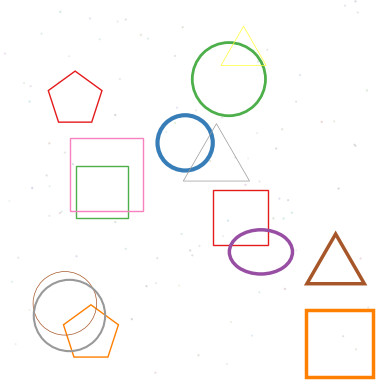[{"shape": "pentagon", "thickness": 1, "radius": 0.37, "center": [0.195, 0.742]}, {"shape": "square", "thickness": 1, "radius": 0.36, "center": [0.624, 0.434]}, {"shape": "circle", "thickness": 3, "radius": 0.36, "center": [0.481, 0.629]}, {"shape": "circle", "thickness": 2, "radius": 0.48, "center": [0.594, 0.794]}, {"shape": "square", "thickness": 1, "radius": 0.34, "center": [0.265, 0.502]}, {"shape": "oval", "thickness": 2.5, "radius": 0.41, "center": [0.678, 0.346]}, {"shape": "pentagon", "thickness": 1, "radius": 0.38, "center": [0.236, 0.133]}, {"shape": "square", "thickness": 2.5, "radius": 0.43, "center": [0.882, 0.108]}, {"shape": "triangle", "thickness": 0.5, "radius": 0.34, "center": [0.633, 0.864]}, {"shape": "circle", "thickness": 0.5, "radius": 0.41, "center": [0.168, 0.212]}, {"shape": "triangle", "thickness": 2.5, "radius": 0.43, "center": [0.872, 0.306]}, {"shape": "square", "thickness": 1, "radius": 0.48, "center": [0.277, 0.546]}, {"shape": "triangle", "thickness": 0.5, "radius": 0.5, "center": [0.562, 0.579]}, {"shape": "circle", "thickness": 1.5, "radius": 0.46, "center": [0.18, 0.181]}]